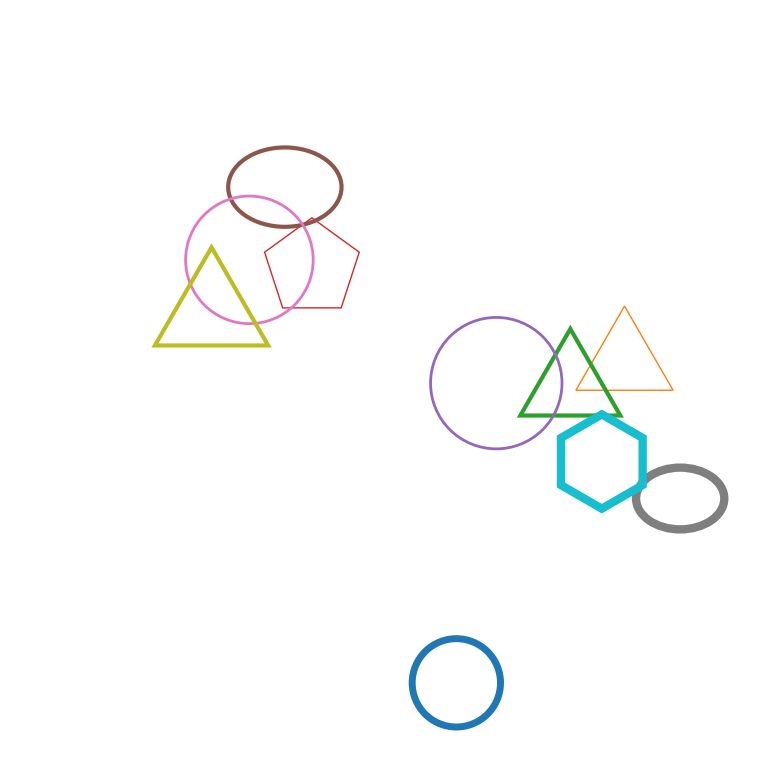[{"shape": "circle", "thickness": 2.5, "radius": 0.29, "center": [0.593, 0.113]}, {"shape": "triangle", "thickness": 0.5, "radius": 0.36, "center": [0.811, 0.53]}, {"shape": "triangle", "thickness": 1.5, "radius": 0.37, "center": [0.741, 0.498]}, {"shape": "pentagon", "thickness": 0.5, "radius": 0.32, "center": [0.405, 0.652]}, {"shape": "circle", "thickness": 1, "radius": 0.43, "center": [0.645, 0.502]}, {"shape": "oval", "thickness": 1.5, "radius": 0.37, "center": [0.37, 0.757]}, {"shape": "circle", "thickness": 1, "radius": 0.41, "center": [0.324, 0.663]}, {"shape": "oval", "thickness": 3, "radius": 0.29, "center": [0.883, 0.353]}, {"shape": "triangle", "thickness": 1.5, "radius": 0.42, "center": [0.275, 0.594]}, {"shape": "hexagon", "thickness": 3, "radius": 0.31, "center": [0.782, 0.401]}]